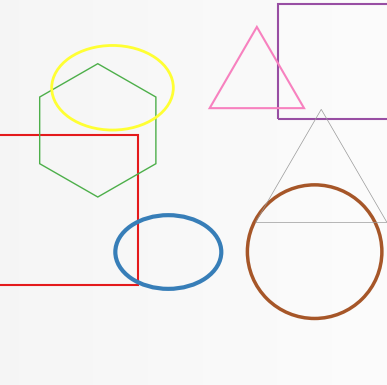[{"shape": "square", "thickness": 1.5, "radius": 0.97, "center": [0.163, 0.454]}, {"shape": "oval", "thickness": 3, "radius": 0.68, "center": [0.434, 0.345]}, {"shape": "hexagon", "thickness": 1, "radius": 0.87, "center": [0.252, 0.661]}, {"shape": "square", "thickness": 1.5, "radius": 0.75, "center": [0.867, 0.84]}, {"shape": "oval", "thickness": 2, "radius": 0.78, "center": [0.29, 0.772]}, {"shape": "circle", "thickness": 2.5, "radius": 0.87, "center": [0.812, 0.346]}, {"shape": "triangle", "thickness": 1.5, "radius": 0.7, "center": [0.663, 0.789]}, {"shape": "triangle", "thickness": 0.5, "radius": 0.98, "center": [0.829, 0.52]}]